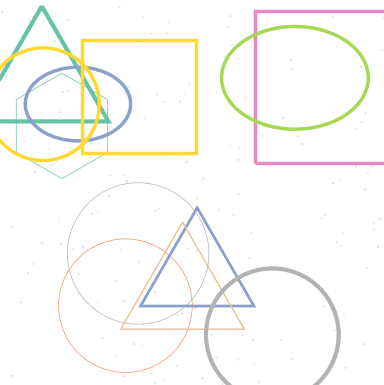[{"shape": "hexagon", "thickness": 0.5, "radius": 0.69, "center": [0.161, 0.673]}, {"shape": "triangle", "thickness": 3, "radius": 1.0, "center": [0.109, 0.784]}, {"shape": "circle", "thickness": 0.5, "radius": 0.87, "center": [0.326, 0.206]}, {"shape": "oval", "thickness": 2.5, "radius": 0.68, "center": [0.202, 0.73]}, {"shape": "triangle", "thickness": 2, "radius": 0.85, "center": [0.512, 0.29]}, {"shape": "square", "thickness": 2.5, "radius": 0.99, "center": [0.858, 0.775]}, {"shape": "oval", "thickness": 2.5, "radius": 0.95, "center": [0.766, 0.798]}, {"shape": "square", "thickness": 2.5, "radius": 0.73, "center": [0.361, 0.75]}, {"shape": "circle", "thickness": 2.5, "radius": 0.73, "center": [0.112, 0.729]}, {"shape": "triangle", "thickness": 1, "radius": 0.93, "center": [0.474, 0.238]}, {"shape": "circle", "thickness": 3, "radius": 0.86, "center": [0.707, 0.131]}, {"shape": "circle", "thickness": 0.5, "radius": 0.92, "center": [0.359, 0.342]}]